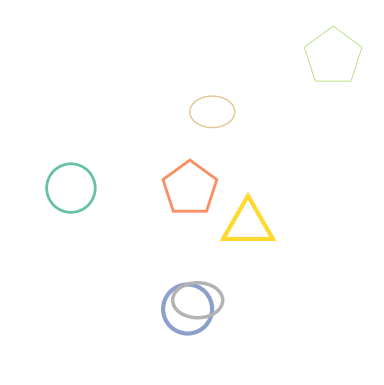[{"shape": "circle", "thickness": 2, "radius": 0.32, "center": [0.184, 0.511]}, {"shape": "pentagon", "thickness": 2, "radius": 0.37, "center": [0.493, 0.511]}, {"shape": "circle", "thickness": 3, "radius": 0.32, "center": [0.487, 0.197]}, {"shape": "pentagon", "thickness": 0.5, "radius": 0.39, "center": [0.865, 0.853]}, {"shape": "triangle", "thickness": 3, "radius": 0.37, "center": [0.644, 0.417]}, {"shape": "oval", "thickness": 1, "radius": 0.29, "center": [0.551, 0.71]}, {"shape": "oval", "thickness": 2.5, "radius": 0.33, "center": [0.513, 0.22]}]